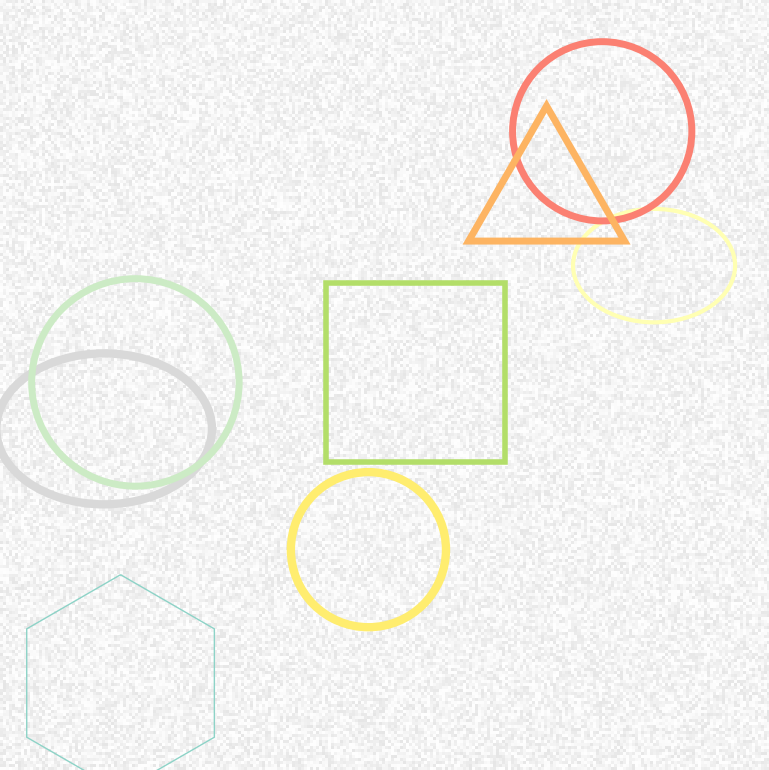[{"shape": "hexagon", "thickness": 0.5, "radius": 0.7, "center": [0.157, 0.113]}, {"shape": "oval", "thickness": 1.5, "radius": 0.53, "center": [0.849, 0.655]}, {"shape": "circle", "thickness": 2.5, "radius": 0.58, "center": [0.782, 0.829]}, {"shape": "triangle", "thickness": 2.5, "radius": 0.58, "center": [0.71, 0.745]}, {"shape": "square", "thickness": 2, "radius": 0.58, "center": [0.54, 0.516]}, {"shape": "oval", "thickness": 3, "radius": 0.7, "center": [0.135, 0.443]}, {"shape": "circle", "thickness": 2.5, "radius": 0.67, "center": [0.176, 0.503]}, {"shape": "circle", "thickness": 3, "radius": 0.5, "center": [0.478, 0.286]}]